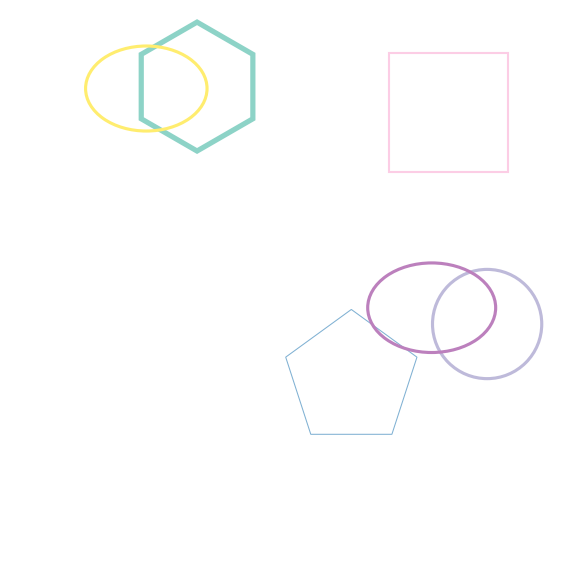[{"shape": "hexagon", "thickness": 2.5, "radius": 0.56, "center": [0.341, 0.849]}, {"shape": "circle", "thickness": 1.5, "radius": 0.47, "center": [0.844, 0.438]}, {"shape": "pentagon", "thickness": 0.5, "radius": 0.6, "center": [0.608, 0.344]}, {"shape": "square", "thickness": 1, "radius": 0.51, "center": [0.777, 0.804]}, {"shape": "oval", "thickness": 1.5, "radius": 0.55, "center": [0.748, 0.466]}, {"shape": "oval", "thickness": 1.5, "radius": 0.53, "center": [0.253, 0.846]}]